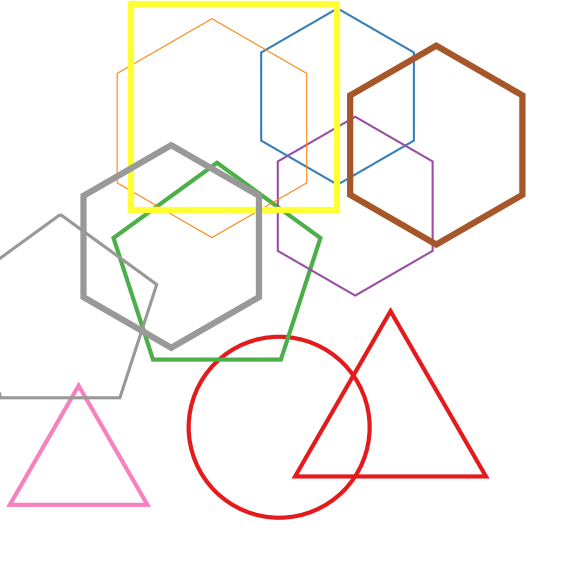[{"shape": "triangle", "thickness": 2, "radius": 0.95, "center": [0.676, 0.27]}, {"shape": "circle", "thickness": 2, "radius": 0.78, "center": [0.483, 0.259]}, {"shape": "hexagon", "thickness": 1, "radius": 0.76, "center": [0.584, 0.832]}, {"shape": "pentagon", "thickness": 2, "radius": 0.94, "center": [0.376, 0.529]}, {"shape": "hexagon", "thickness": 1, "radius": 0.77, "center": [0.615, 0.642]}, {"shape": "hexagon", "thickness": 0.5, "radius": 0.95, "center": [0.367, 0.777]}, {"shape": "square", "thickness": 3, "radius": 0.89, "center": [0.405, 0.814]}, {"shape": "hexagon", "thickness": 3, "radius": 0.86, "center": [0.755, 0.748]}, {"shape": "triangle", "thickness": 2, "radius": 0.69, "center": [0.136, 0.194]}, {"shape": "pentagon", "thickness": 1.5, "radius": 0.88, "center": [0.105, 0.452]}, {"shape": "hexagon", "thickness": 3, "radius": 0.88, "center": [0.296, 0.572]}]